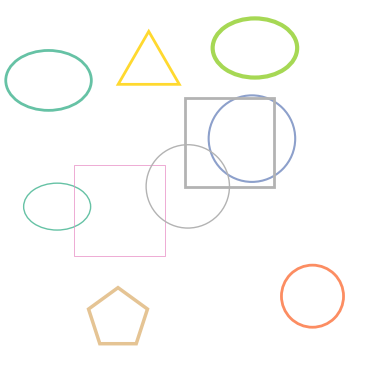[{"shape": "oval", "thickness": 2, "radius": 0.56, "center": [0.126, 0.791]}, {"shape": "oval", "thickness": 1, "radius": 0.43, "center": [0.148, 0.463]}, {"shape": "circle", "thickness": 2, "radius": 0.4, "center": [0.812, 0.231]}, {"shape": "circle", "thickness": 1.5, "radius": 0.56, "center": [0.654, 0.64]}, {"shape": "square", "thickness": 0.5, "radius": 0.59, "center": [0.311, 0.454]}, {"shape": "oval", "thickness": 3, "radius": 0.55, "center": [0.662, 0.875]}, {"shape": "triangle", "thickness": 2, "radius": 0.46, "center": [0.386, 0.827]}, {"shape": "pentagon", "thickness": 2.5, "radius": 0.4, "center": [0.307, 0.172]}, {"shape": "circle", "thickness": 1, "radius": 0.54, "center": [0.488, 0.516]}, {"shape": "square", "thickness": 2, "radius": 0.58, "center": [0.597, 0.63]}]